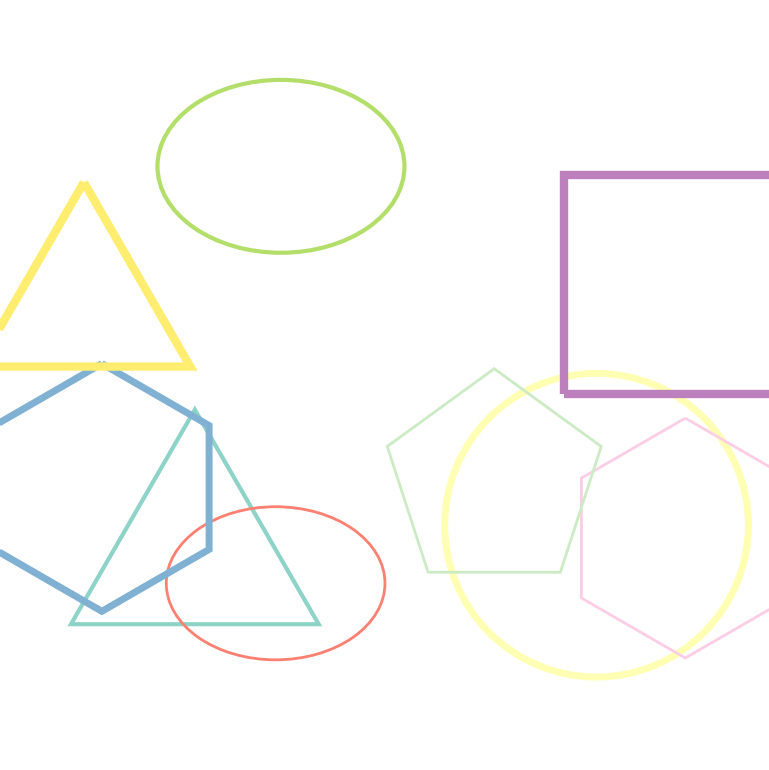[{"shape": "triangle", "thickness": 1.5, "radius": 0.93, "center": [0.253, 0.282]}, {"shape": "circle", "thickness": 2.5, "radius": 0.99, "center": [0.775, 0.318]}, {"shape": "oval", "thickness": 1, "radius": 0.71, "center": [0.358, 0.242]}, {"shape": "hexagon", "thickness": 2.5, "radius": 0.8, "center": [0.132, 0.367]}, {"shape": "oval", "thickness": 1.5, "radius": 0.8, "center": [0.365, 0.784]}, {"shape": "hexagon", "thickness": 1, "radius": 0.78, "center": [0.89, 0.301]}, {"shape": "square", "thickness": 3, "radius": 0.71, "center": [0.874, 0.631]}, {"shape": "pentagon", "thickness": 1, "radius": 0.73, "center": [0.642, 0.375]}, {"shape": "triangle", "thickness": 3, "radius": 0.8, "center": [0.109, 0.604]}]